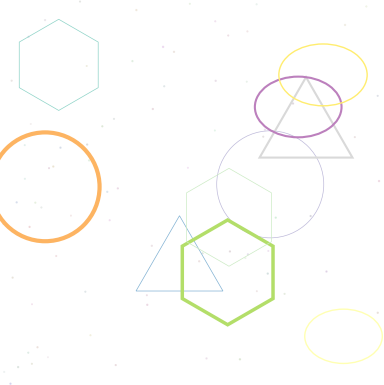[{"shape": "hexagon", "thickness": 0.5, "radius": 0.59, "center": [0.153, 0.832]}, {"shape": "oval", "thickness": 1, "radius": 0.5, "center": [0.892, 0.126]}, {"shape": "circle", "thickness": 0.5, "radius": 0.7, "center": [0.702, 0.521]}, {"shape": "triangle", "thickness": 0.5, "radius": 0.65, "center": [0.466, 0.309]}, {"shape": "circle", "thickness": 3, "radius": 0.71, "center": [0.117, 0.515]}, {"shape": "hexagon", "thickness": 2.5, "radius": 0.68, "center": [0.591, 0.293]}, {"shape": "triangle", "thickness": 1.5, "radius": 0.7, "center": [0.795, 0.66]}, {"shape": "oval", "thickness": 1.5, "radius": 0.56, "center": [0.775, 0.722]}, {"shape": "hexagon", "thickness": 0.5, "radius": 0.64, "center": [0.595, 0.436]}, {"shape": "oval", "thickness": 1, "radius": 0.57, "center": [0.839, 0.805]}]